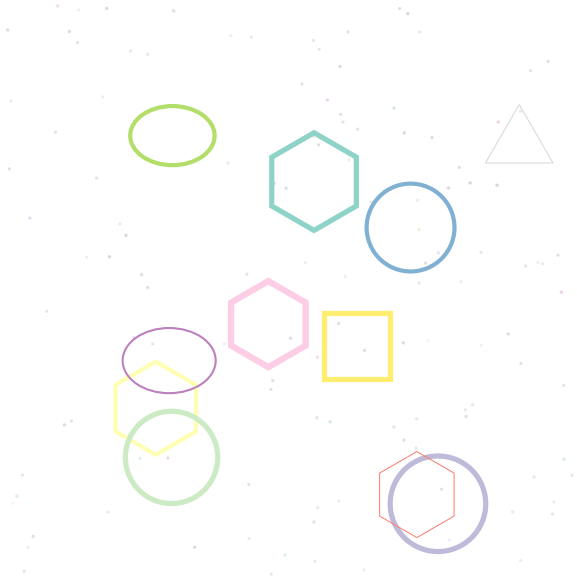[{"shape": "hexagon", "thickness": 2.5, "radius": 0.42, "center": [0.544, 0.685]}, {"shape": "hexagon", "thickness": 2, "radius": 0.4, "center": [0.27, 0.292]}, {"shape": "circle", "thickness": 2.5, "radius": 0.41, "center": [0.758, 0.127]}, {"shape": "hexagon", "thickness": 0.5, "radius": 0.37, "center": [0.722, 0.143]}, {"shape": "circle", "thickness": 2, "radius": 0.38, "center": [0.711, 0.605]}, {"shape": "oval", "thickness": 2, "radius": 0.37, "center": [0.299, 0.764]}, {"shape": "hexagon", "thickness": 3, "radius": 0.37, "center": [0.465, 0.438]}, {"shape": "triangle", "thickness": 0.5, "radius": 0.34, "center": [0.899, 0.751]}, {"shape": "oval", "thickness": 1, "radius": 0.4, "center": [0.293, 0.375]}, {"shape": "circle", "thickness": 2.5, "radius": 0.4, "center": [0.297, 0.207]}, {"shape": "square", "thickness": 2.5, "radius": 0.29, "center": [0.619, 0.4]}]